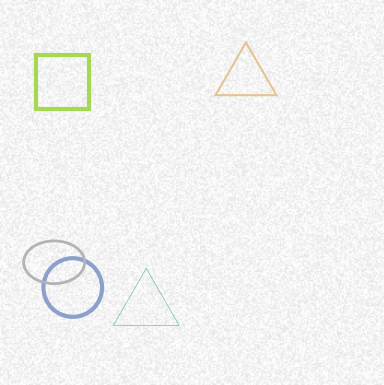[{"shape": "triangle", "thickness": 0.5, "radius": 0.49, "center": [0.38, 0.204]}, {"shape": "circle", "thickness": 3, "radius": 0.38, "center": [0.189, 0.253]}, {"shape": "square", "thickness": 3, "radius": 0.35, "center": [0.161, 0.787]}, {"shape": "triangle", "thickness": 1.5, "radius": 0.46, "center": [0.639, 0.798]}, {"shape": "oval", "thickness": 2, "radius": 0.4, "center": [0.141, 0.319]}]